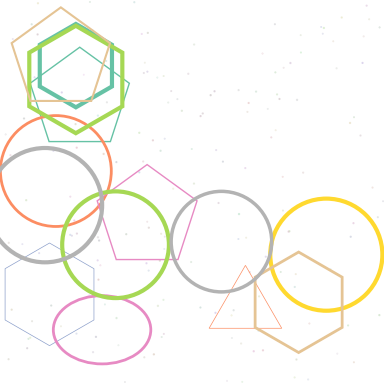[{"shape": "hexagon", "thickness": 3, "radius": 0.54, "center": [0.197, 0.83]}, {"shape": "pentagon", "thickness": 1, "radius": 0.68, "center": [0.207, 0.742]}, {"shape": "circle", "thickness": 2, "radius": 0.72, "center": [0.145, 0.556]}, {"shape": "triangle", "thickness": 0.5, "radius": 0.54, "center": [0.637, 0.202]}, {"shape": "hexagon", "thickness": 0.5, "radius": 0.67, "center": [0.129, 0.236]}, {"shape": "pentagon", "thickness": 1, "radius": 0.68, "center": [0.382, 0.436]}, {"shape": "oval", "thickness": 2, "radius": 0.63, "center": [0.265, 0.143]}, {"shape": "hexagon", "thickness": 3, "radius": 0.7, "center": [0.197, 0.794]}, {"shape": "circle", "thickness": 3, "radius": 0.69, "center": [0.3, 0.364]}, {"shape": "circle", "thickness": 3, "radius": 0.73, "center": [0.848, 0.339]}, {"shape": "pentagon", "thickness": 1.5, "radius": 0.67, "center": [0.158, 0.846]}, {"shape": "hexagon", "thickness": 2, "radius": 0.65, "center": [0.776, 0.215]}, {"shape": "circle", "thickness": 2.5, "radius": 0.65, "center": [0.575, 0.372]}, {"shape": "circle", "thickness": 3, "radius": 0.74, "center": [0.117, 0.467]}]